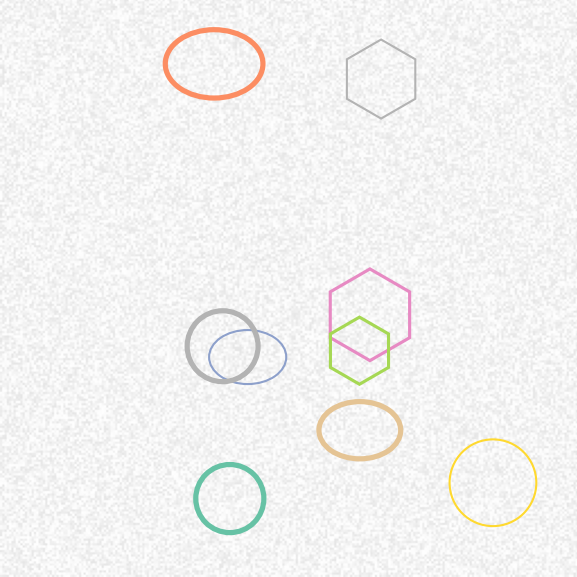[{"shape": "circle", "thickness": 2.5, "radius": 0.29, "center": [0.398, 0.136]}, {"shape": "oval", "thickness": 2.5, "radius": 0.42, "center": [0.371, 0.889]}, {"shape": "oval", "thickness": 1, "radius": 0.33, "center": [0.429, 0.381]}, {"shape": "hexagon", "thickness": 1.5, "radius": 0.4, "center": [0.641, 0.454]}, {"shape": "hexagon", "thickness": 1.5, "radius": 0.29, "center": [0.622, 0.392]}, {"shape": "circle", "thickness": 1, "radius": 0.38, "center": [0.854, 0.163]}, {"shape": "oval", "thickness": 2.5, "radius": 0.35, "center": [0.623, 0.254]}, {"shape": "circle", "thickness": 2.5, "radius": 0.31, "center": [0.385, 0.4]}, {"shape": "hexagon", "thickness": 1, "radius": 0.34, "center": [0.66, 0.862]}]